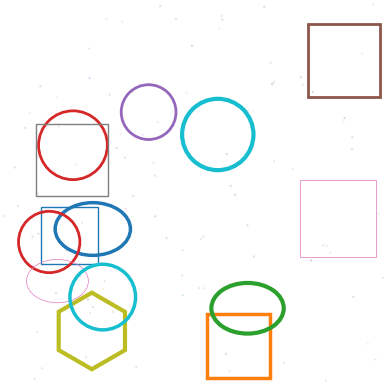[{"shape": "oval", "thickness": 2.5, "radius": 0.49, "center": [0.241, 0.405]}, {"shape": "square", "thickness": 1, "radius": 0.37, "center": [0.181, 0.388]}, {"shape": "square", "thickness": 2.5, "radius": 0.41, "center": [0.62, 0.101]}, {"shape": "oval", "thickness": 3, "radius": 0.47, "center": [0.643, 0.199]}, {"shape": "circle", "thickness": 2, "radius": 0.45, "center": [0.19, 0.623]}, {"shape": "circle", "thickness": 2, "radius": 0.4, "center": [0.128, 0.371]}, {"shape": "circle", "thickness": 2, "radius": 0.36, "center": [0.386, 0.709]}, {"shape": "square", "thickness": 2, "radius": 0.47, "center": [0.893, 0.843]}, {"shape": "square", "thickness": 0.5, "radius": 0.5, "center": [0.878, 0.433]}, {"shape": "oval", "thickness": 0.5, "radius": 0.4, "center": [0.149, 0.27]}, {"shape": "square", "thickness": 1, "radius": 0.47, "center": [0.187, 0.584]}, {"shape": "hexagon", "thickness": 3, "radius": 0.5, "center": [0.239, 0.14]}, {"shape": "circle", "thickness": 3, "radius": 0.46, "center": [0.566, 0.651]}, {"shape": "circle", "thickness": 2.5, "radius": 0.43, "center": [0.267, 0.228]}]